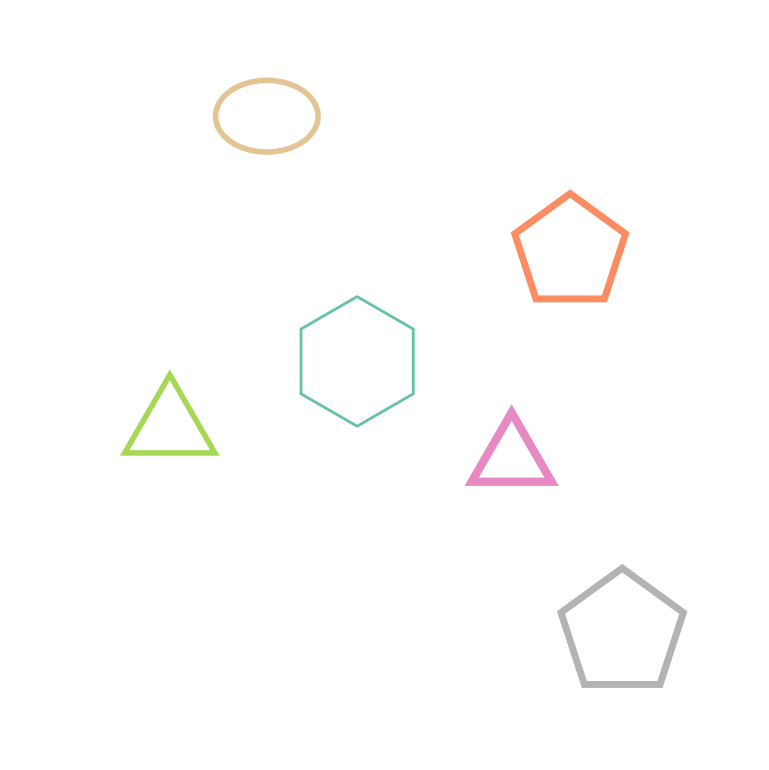[{"shape": "hexagon", "thickness": 1, "radius": 0.42, "center": [0.464, 0.531]}, {"shape": "pentagon", "thickness": 2.5, "radius": 0.38, "center": [0.74, 0.673]}, {"shape": "triangle", "thickness": 3, "radius": 0.3, "center": [0.664, 0.404]}, {"shape": "triangle", "thickness": 2, "radius": 0.34, "center": [0.22, 0.446]}, {"shape": "oval", "thickness": 2, "radius": 0.33, "center": [0.347, 0.849]}, {"shape": "pentagon", "thickness": 2.5, "radius": 0.42, "center": [0.808, 0.179]}]